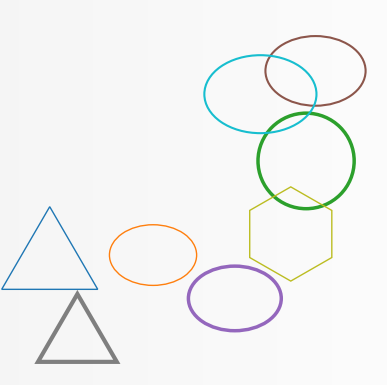[{"shape": "triangle", "thickness": 1, "radius": 0.72, "center": [0.128, 0.32]}, {"shape": "oval", "thickness": 1, "radius": 0.56, "center": [0.395, 0.337]}, {"shape": "circle", "thickness": 2.5, "radius": 0.62, "center": [0.79, 0.582]}, {"shape": "oval", "thickness": 2.5, "radius": 0.6, "center": [0.606, 0.225]}, {"shape": "oval", "thickness": 1.5, "radius": 0.65, "center": [0.814, 0.816]}, {"shape": "triangle", "thickness": 3, "radius": 0.59, "center": [0.2, 0.119]}, {"shape": "hexagon", "thickness": 1, "radius": 0.61, "center": [0.75, 0.392]}, {"shape": "oval", "thickness": 1.5, "radius": 0.72, "center": [0.672, 0.755]}]